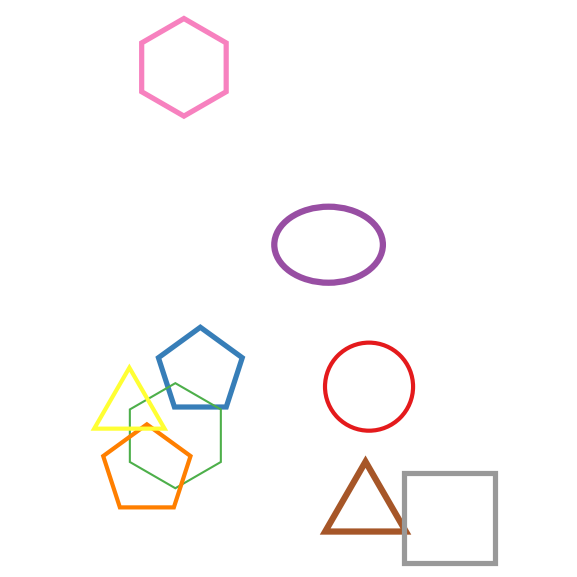[{"shape": "circle", "thickness": 2, "radius": 0.38, "center": [0.639, 0.33]}, {"shape": "pentagon", "thickness": 2.5, "radius": 0.38, "center": [0.347, 0.356]}, {"shape": "hexagon", "thickness": 1, "radius": 0.45, "center": [0.304, 0.245]}, {"shape": "oval", "thickness": 3, "radius": 0.47, "center": [0.569, 0.575]}, {"shape": "pentagon", "thickness": 2, "radius": 0.4, "center": [0.254, 0.185]}, {"shape": "triangle", "thickness": 2, "radius": 0.35, "center": [0.224, 0.292]}, {"shape": "triangle", "thickness": 3, "radius": 0.4, "center": [0.633, 0.119]}, {"shape": "hexagon", "thickness": 2.5, "radius": 0.42, "center": [0.318, 0.883]}, {"shape": "square", "thickness": 2.5, "radius": 0.39, "center": [0.779, 0.102]}]